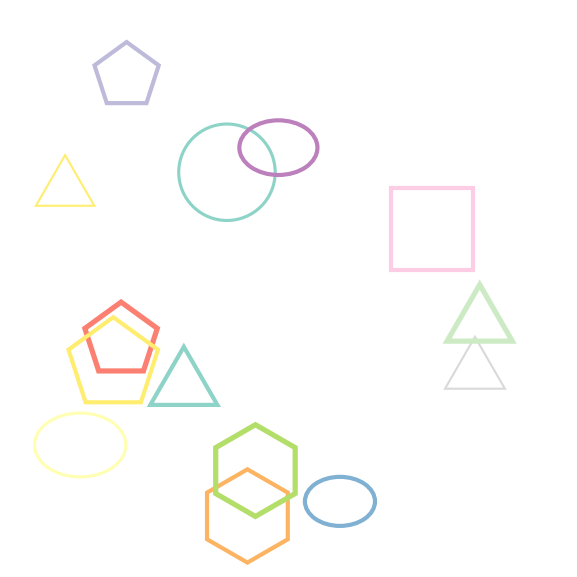[{"shape": "triangle", "thickness": 2, "radius": 0.34, "center": [0.318, 0.332]}, {"shape": "circle", "thickness": 1.5, "radius": 0.42, "center": [0.393, 0.701]}, {"shape": "oval", "thickness": 1.5, "radius": 0.4, "center": [0.139, 0.229]}, {"shape": "pentagon", "thickness": 2, "radius": 0.29, "center": [0.219, 0.868]}, {"shape": "pentagon", "thickness": 2.5, "radius": 0.33, "center": [0.21, 0.41]}, {"shape": "oval", "thickness": 2, "radius": 0.3, "center": [0.589, 0.131]}, {"shape": "hexagon", "thickness": 2, "radius": 0.4, "center": [0.428, 0.106]}, {"shape": "hexagon", "thickness": 2.5, "radius": 0.4, "center": [0.442, 0.184]}, {"shape": "square", "thickness": 2, "radius": 0.35, "center": [0.749, 0.603]}, {"shape": "triangle", "thickness": 1, "radius": 0.3, "center": [0.822, 0.356]}, {"shape": "oval", "thickness": 2, "radius": 0.34, "center": [0.482, 0.743]}, {"shape": "triangle", "thickness": 2.5, "radius": 0.33, "center": [0.831, 0.441]}, {"shape": "pentagon", "thickness": 2, "radius": 0.41, "center": [0.196, 0.368]}, {"shape": "triangle", "thickness": 1, "radius": 0.29, "center": [0.113, 0.672]}]